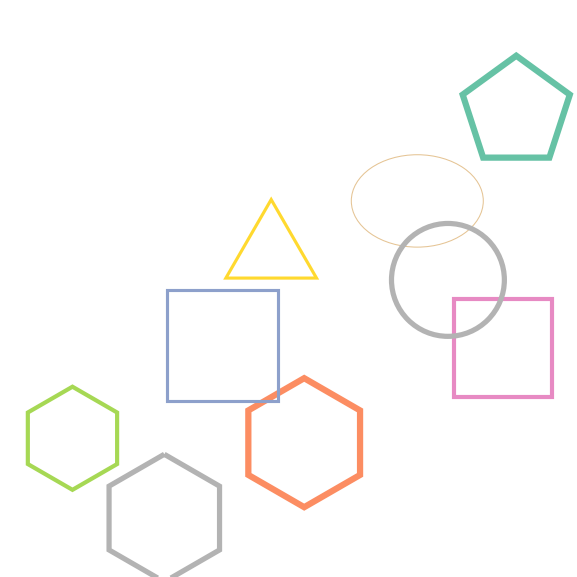[{"shape": "pentagon", "thickness": 3, "radius": 0.49, "center": [0.894, 0.805]}, {"shape": "hexagon", "thickness": 3, "radius": 0.56, "center": [0.527, 0.233]}, {"shape": "square", "thickness": 1.5, "radius": 0.48, "center": [0.386, 0.401]}, {"shape": "square", "thickness": 2, "radius": 0.42, "center": [0.871, 0.396]}, {"shape": "hexagon", "thickness": 2, "radius": 0.45, "center": [0.125, 0.24]}, {"shape": "triangle", "thickness": 1.5, "radius": 0.45, "center": [0.47, 0.563]}, {"shape": "oval", "thickness": 0.5, "radius": 0.57, "center": [0.723, 0.651]}, {"shape": "hexagon", "thickness": 2.5, "radius": 0.55, "center": [0.285, 0.102]}, {"shape": "circle", "thickness": 2.5, "radius": 0.49, "center": [0.776, 0.514]}]